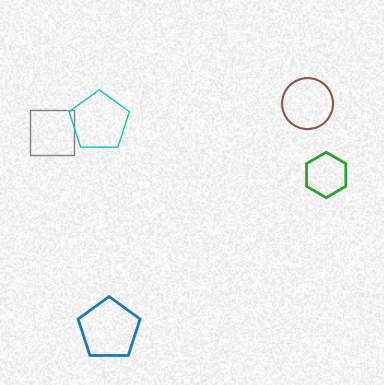[{"shape": "pentagon", "thickness": 2, "radius": 0.42, "center": [0.283, 0.145]}, {"shape": "hexagon", "thickness": 2, "radius": 0.29, "center": [0.847, 0.546]}, {"shape": "circle", "thickness": 1.5, "radius": 0.33, "center": [0.799, 0.731]}, {"shape": "square", "thickness": 1, "radius": 0.29, "center": [0.135, 0.656]}, {"shape": "pentagon", "thickness": 1, "radius": 0.41, "center": [0.258, 0.684]}]